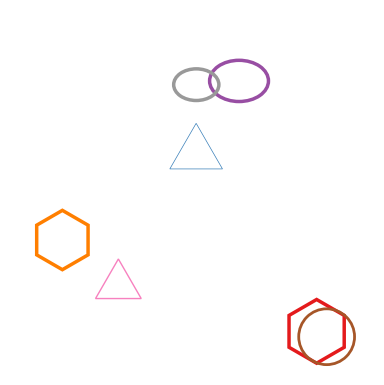[{"shape": "hexagon", "thickness": 2.5, "radius": 0.41, "center": [0.822, 0.139]}, {"shape": "triangle", "thickness": 0.5, "radius": 0.39, "center": [0.509, 0.601]}, {"shape": "oval", "thickness": 2.5, "radius": 0.38, "center": [0.621, 0.79]}, {"shape": "hexagon", "thickness": 2.5, "radius": 0.39, "center": [0.162, 0.377]}, {"shape": "circle", "thickness": 2, "radius": 0.36, "center": [0.848, 0.125]}, {"shape": "triangle", "thickness": 1, "radius": 0.34, "center": [0.307, 0.259]}, {"shape": "oval", "thickness": 2.5, "radius": 0.29, "center": [0.51, 0.78]}]